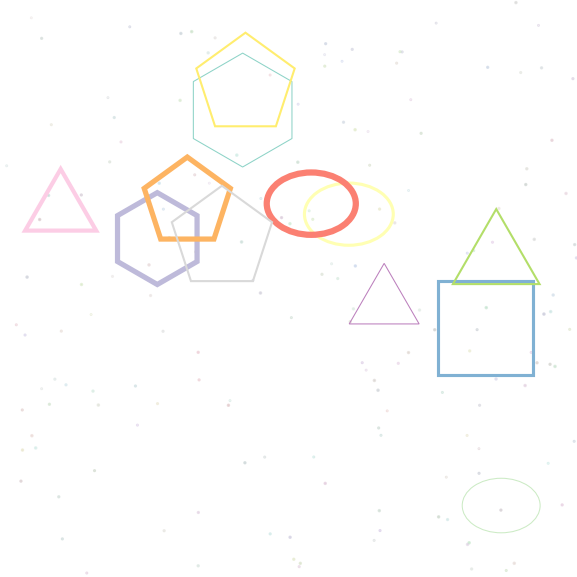[{"shape": "hexagon", "thickness": 0.5, "radius": 0.49, "center": [0.42, 0.809]}, {"shape": "oval", "thickness": 1.5, "radius": 0.38, "center": [0.604, 0.628]}, {"shape": "hexagon", "thickness": 2.5, "radius": 0.4, "center": [0.272, 0.586]}, {"shape": "oval", "thickness": 3, "radius": 0.39, "center": [0.539, 0.646]}, {"shape": "square", "thickness": 1.5, "radius": 0.41, "center": [0.841, 0.431]}, {"shape": "pentagon", "thickness": 2.5, "radius": 0.39, "center": [0.324, 0.649]}, {"shape": "triangle", "thickness": 1, "radius": 0.43, "center": [0.859, 0.551]}, {"shape": "triangle", "thickness": 2, "radius": 0.36, "center": [0.105, 0.635]}, {"shape": "pentagon", "thickness": 1, "radius": 0.46, "center": [0.384, 0.586]}, {"shape": "triangle", "thickness": 0.5, "radius": 0.35, "center": [0.665, 0.473]}, {"shape": "oval", "thickness": 0.5, "radius": 0.34, "center": [0.868, 0.124]}, {"shape": "pentagon", "thickness": 1, "radius": 0.45, "center": [0.425, 0.853]}]